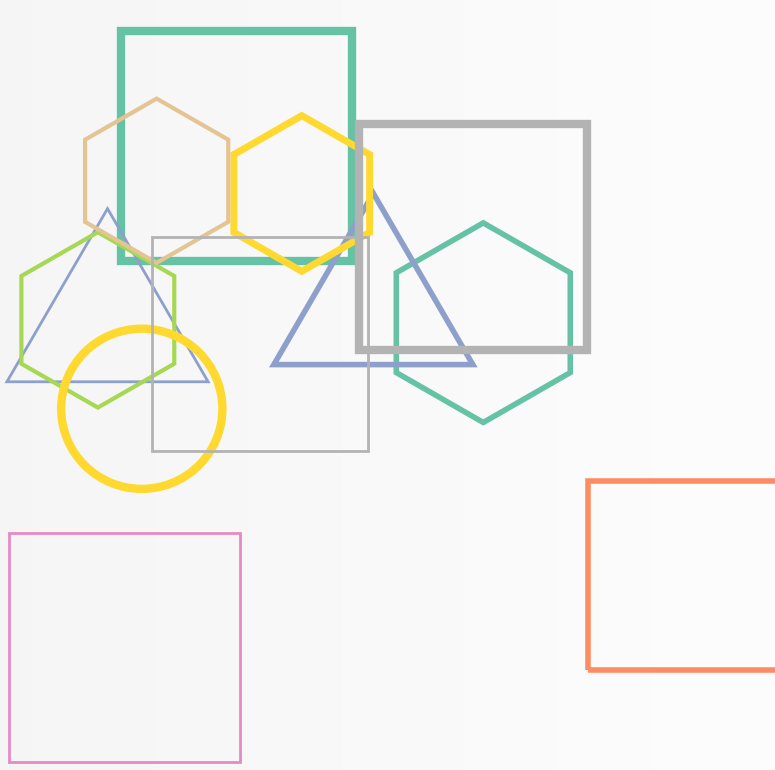[{"shape": "hexagon", "thickness": 2, "radius": 0.65, "center": [0.624, 0.581]}, {"shape": "square", "thickness": 3, "radius": 0.75, "center": [0.305, 0.811]}, {"shape": "square", "thickness": 2, "radius": 0.61, "center": [0.882, 0.253]}, {"shape": "triangle", "thickness": 1, "radius": 0.75, "center": [0.139, 0.579]}, {"shape": "triangle", "thickness": 2, "radius": 0.74, "center": [0.482, 0.601]}, {"shape": "square", "thickness": 1, "radius": 0.74, "center": [0.161, 0.159]}, {"shape": "hexagon", "thickness": 1.5, "radius": 0.57, "center": [0.126, 0.585]}, {"shape": "hexagon", "thickness": 2.5, "radius": 0.51, "center": [0.389, 0.749]}, {"shape": "circle", "thickness": 3, "radius": 0.52, "center": [0.183, 0.469]}, {"shape": "hexagon", "thickness": 1.5, "radius": 0.53, "center": [0.202, 0.765]}, {"shape": "square", "thickness": 1, "radius": 0.7, "center": [0.335, 0.554]}, {"shape": "square", "thickness": 3, "radius": 0.73, "center": [0.61, 0.692]}]